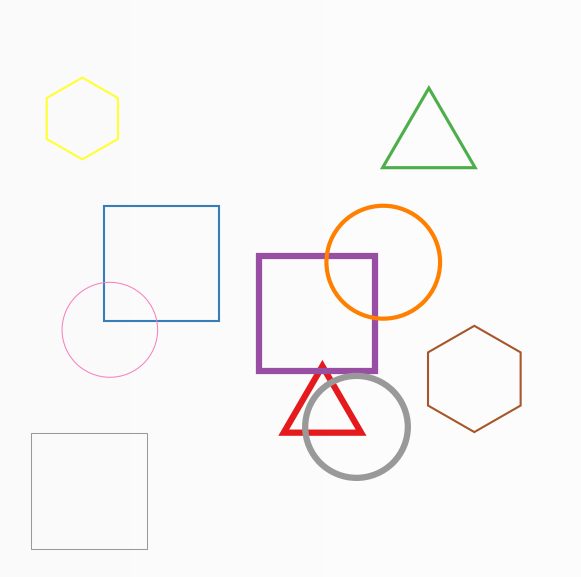[{"shape": "triangle", "thickness": 3, "radius": 0.38, "center": [0.555, 0.288]}, {"shape": "square", "thickness": 1, "radius": 0.5, "center": [0.278, 0.542]}, {"shape": "triangle", "thickness": 1.5, "radius": 0.46, "center": [0.738, 0.755]}, {"shape": "square", "thickness": 3, "radius": 0.5, "center": [0.546, 0.456]}, {"shape": "circle", "thickness": 2, "radius": 0.49, "center": [0.659, 0.545]}, {"shape": "hexagon", "thickness": 1, "radius": 0.35, "center": [0.142, 0.794]}, {"shape": "hexagon", "thickness": 1, "radius": 0.46, "center": [0.816, 0.343]}, {"shape": "circle", "thickness": 0.5, "radius": 0.41, "center": [0.189, 0.428]}, {"shape": "circle", "thickness": 3, "radius": 0.44, "center": [0.613, 0.26]}, {"shape": "square", "thickness": 0.5, "radius": 0.5, "center": [0.154, 0.149]}]